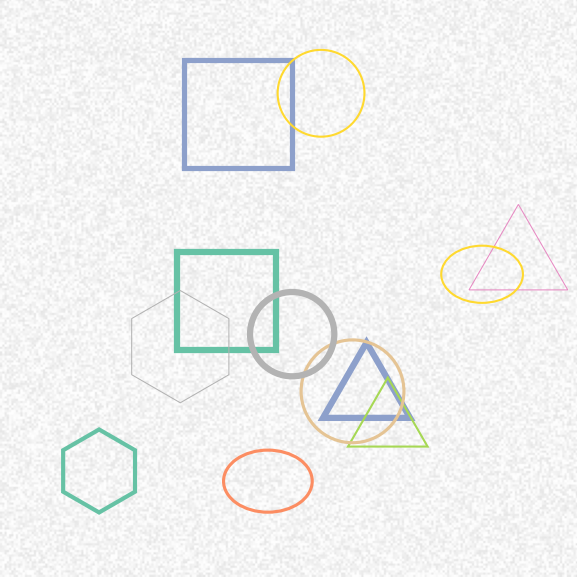[{"shape": "square", "thickness": 3, "radius": 0.43, "center": [0.392, 0.478]}, {"shape": "hexagon", "thickness": 2, "radius": 0.36, "center": [0.172, 0.184]}, {"shape": "oval", "thickness": 1.5, "radius": 0.38, "center": [0.464, 0.166]}, {"shape": "triangle", "thickness": 3, "radius": 0.44, "center": [0.635, 0.319]}, {"shape": "square", "thickness": 2.5, "radius": 0.47, "center": [0.412, 0.802]}, {"shape": "triangle", "thickness": 0.5, "radius": 0.49, "center": [0.898, 0.547]}, {"shape": "triangle", "thickness": 1, "radius": 0.4, "center": [0.672, 0.266]}, {"shape": "circle", "thickness": 1, "radius": 0.38, "center": [0.556, 0.838]}, {"shape": "oval", "thickness": 1, "radius": 0.35, "center": [0.835, 0.524]}, {"shape": "circle", "thickness": 1.5, "radius": 0.45, "center": [0.61, 0.322]}, {"shape": "hexagon", "thickness": 0.5, "radius": 0.49, "center": [0.312, 0.399]}, {"shape": "circle", "thickness": 3, "radius": 0.36, "center": [0.506, 0.42]}]